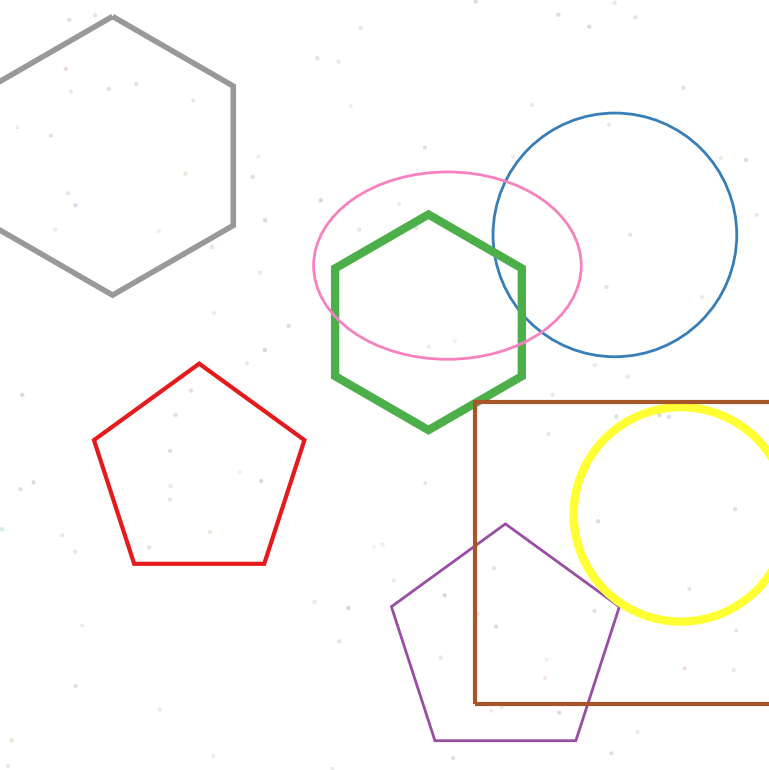[{"shape": "pentagon", "thickness": 1.5, "radius": 0.72, "center": [0.259, 0.384]}, {"shape": "circle", "thickness": 1, "radius": 0.79, "center": [0.799, 0.695]}, {"shape": "hexagon", "thickness": 3, "radius": 0.7, "center": [0.556, 0.581]}, {"shape": "pentagon", "thickness": 1, "radius": 0.78, "center": [0.656, 0.164]}, {"shape": "circle", "thickness": 3, "radius": 0.7, "center": [0.884, 0.332]}, {"shape": "square", "thickness": 1.5, "radius": 0.98, "center": [0.813, 0.281]}, {"shape": "oval", "thickness": 1, "radius": 0.87, "center": [0.581, 0.655]}, {"shape": "hexagon", "thickness": 2, "radius": 0.9, "center": [0.146, 0.798]}]